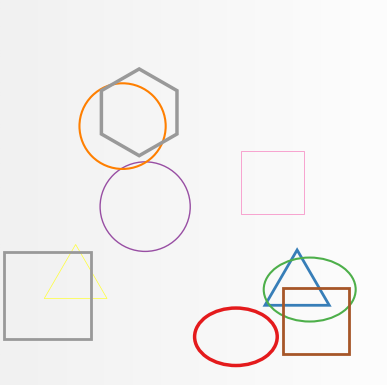[{"shape": "oval", "thickness": 2.5, "radius": 0.53, "center": [0.609, 0.125]}, {"shape": "triangle", "thickness": 2, "radius": 0.48, "center": [0.767, 0.255]}, {"shape": "oval", "thickness": 1.5, "radius": 0.59, "center": [0.799, 0.248]}, {"shape": "circle", "thickness": 1, "radius": 0.58, "center": [0.375, 0.463]}, {"shape": "circle", "thickness": 1.5, "radius": 0.56, "center": [0.316, 0.672]}, {"shape": "triangle", "thickness": 0.5, "radius": 0.47, "center": [0.195, 0.271]}, {"shape": "square", "thickness": 2, "radius": 0.43, "center": [0.816, 0.166]}, {"shape": "square", "thickness": 0.5, "radius": 0.41, "center": [0.703, 0.525]}, {"shape": "square", "thickness": 2, "radius": 0.56, "center": [0.123, 0.233]}, {"shape": "hexagon", "thickness": 2.5, "radius": 0.56, "center": [0.359, 0.708]}]